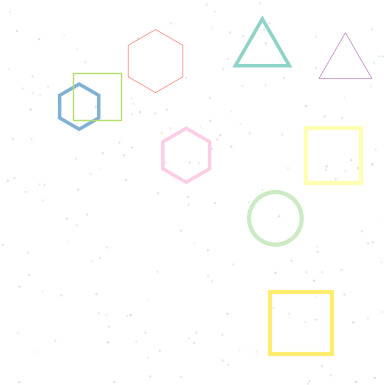[{"shape": "triangle", "thickness": 2.5, "radius": 0.41, "center": [0.681, 0.87]}, {"shape": "square", "thickness": 3, "radius": 0.36, "center": [0.866, 0.596]}, {"shape": "hexagon", "thickness": 0.5, "radius": 0.41, "center": [0.404, 0.841]}, {"shape": "hexagon", "thickness": 2.5, "radius": 0.29, "center": [0.206, 0.723]}, {"shape": "square", "thickness": 1, "radius": 0.31, "center": [0.252, 0.75]}, {"shape": "hexagon", "thickness": 2.5, "radius": 0.35, "center": [0.484, 0.597]}, {"shape": "triangle", "thickness": 0.5, "radius": 0.4, "center": [0.897, 0.836]}, {"shape": "circle", "thickness": 3, "radius": 0.34, "center": [0.715, 0.433]}, {"shape": "square", "thickness": 3, "radius": 0.4, "center": [0.782, 0.161]}]